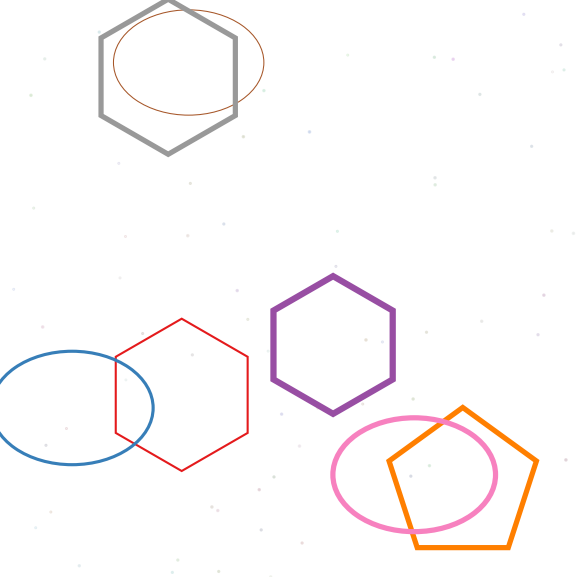[{"shape": "hexagon", "thickness": 1, "radius": 0.66, "center": [0.315, 0.315]}, {"shape": "oval", "thickness": 1.5, "radius": 0.7, "center": [0.125, 0.293]}, {"shape": "hexagon", "thickness": 3, "radius": 0.6, "center": [0.577, 0.402]}, {"shape": "pentagon", "thickness": 2.5, "radius": 0.67, "center": [0.801, 0.159]}, {"shape": "oval", "thickness": 0.5, "radius": 0.65, "center": [0.327, 0.891]}, {"shape": "oval", "thickness": 2.5, "radius": 0.7, "center": [0.717, 0.177]}, {"shape": "hexagon", "thickness": 2.5, "radius": 0.67, "center": [0.291, 0.866]}]